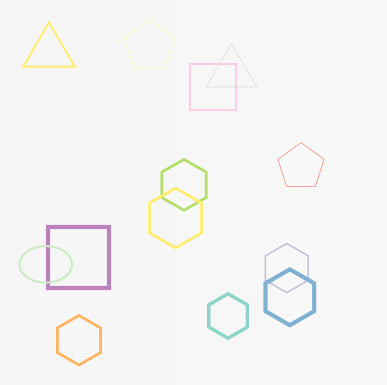[{"shape": "hexagon", "thickness": 2.5, "radius": 0.29, "center": [0.589, 0.179]}, {"shape": "pentagon", "thickness": 0.5, "radius": 0.34, "center": [0.386, 0.879]}, {"shape": "hexagon", "thickness": 1, "radius": 0.32, "center": [0.74, 0.304]}, {"shape": "pentagon", "thickness": 0.5, "radius": 0.31, "center": [0.777, 0.567]}, {"shape": "hexagon", "thickness": 3, "radius": 0.36, "center": [0.748, 0.228]}, {"shape": "hexagon", "thickness": 2, "radius": 0.32, "center": [0.204, 0.116]}, {"shape": "hexagon", "thickness": 2, "radius": 0.33, "center": [0.475, 0.52]}, {"shape": "square", "thickness": 1.5, "radius": 0.3, "center": [0.549, 0.775]}, {"shape": "triangle", "thickness": 0.5, "radius": 0.38, "center": [0.597, 0.812]}, {"shape": "square", "thickness": 3, "radius": 0.39, "center": [0.204, 0.332]}, {"shape": "oval", "thickness": 1.5, "radius": 0.34, "center": [0.118, 0.313]}, {"shape": "hexagon", "thickness": 2, "radius": 0.39, "center": [0.453, 0.434]}, {"shape": "triangle", "thickness": 1.5, "radius": 0.38, "center": [0.126, 0.865]}]